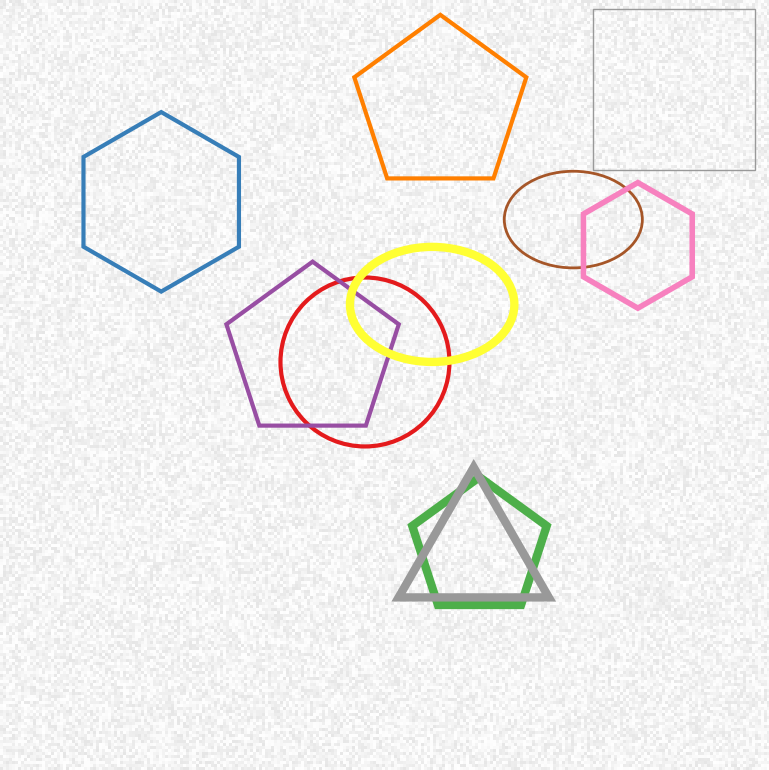[{"shape": "circle", "thickness": 1.5, "radius": 0.55, "center": [0.474, 0.53]}, {"shape": "hexagon", "thickness": 1.5, "radius": 0.58, "center": [0.209, 0.738]}, {"shape": "pentagon", "thickness": 3, "radius": 0.46, "center": [0.623, 0.289]}, {"shape": "pentagon", "thickness": 1.5, "radius": 0.59, "center": [0.406, 0.542]}, {"shape": "pentagon", "thickness": 1.5, "radius": 0.59, "center": [0.572, 0.863]}, {"shape": "oval", "thickness": 3, "radius": 0.53, "center": [0.561, 0.605]}, {"shape": "oval", "thickness": 1, "radius": 0.45, "center": [0.745, 0.715]}, {"shape": "hexagon", "thickness": 2, "radius": 0.41, "center": [0.828, 0.681]}, {"shape": "square", "thickness": 0.5, "radius": 0.52, "center": [0.875, 0.884]}, {"shape": "triangle", "thickness": 3, "radius": 0.56, "center": [0.615, 0.28]}]